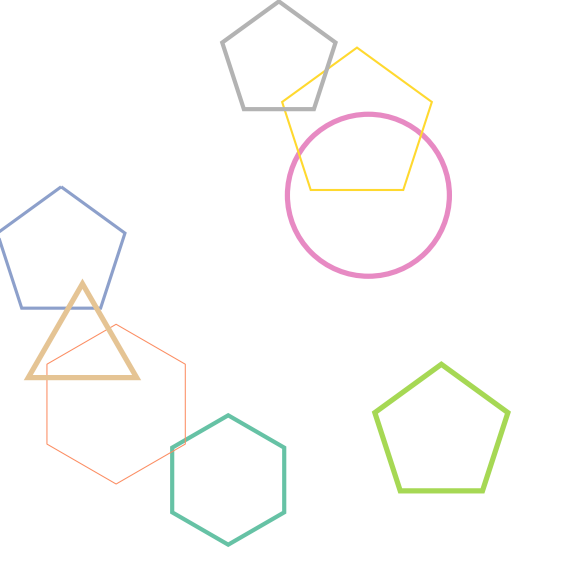[{"shape": "hexagon", "thickness": 2, "radius": 0.56, "center": [0.395, 0.168]}, {"shape": "hexagon", "thickness": 0.5, "radius": 0.69, "center": [0.201, 0.299]}, {"shape": "pentagon", "thickness": 1.5, "radius": 0.58, "center": [0.106, 0.56]}, {"shape": "circle", "thickness": 2.5, "radius": 0.7, "center": [0.638, 0.661]}, {"shape": "pentagon", "thickness": 2.5, "radius": 0.61, "center": [0.764, 0.247]}, {"shape": "pentagon", "thickness": 1, "radius": 0.68, "center": [0.618, 0.78]}, {"shape": "triangle", "thickness": 2.5, "radius": 0.54, "center": [0.143, 0.399]}, {"shape": "pentagon", "thickness": 2, "radius": 0.52, "center": [0.483, 0.894]}]